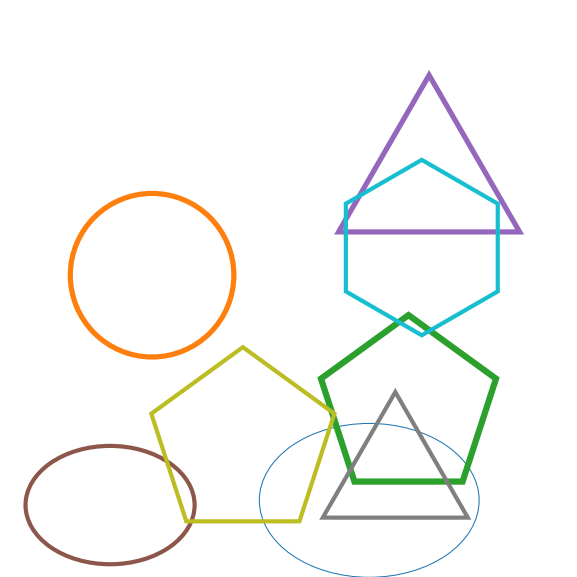[{"shape": "oval", "thickness": 0.5, "radius": 0.95, "center": [0.639, 0.133]}, {"shape": "circle", "thickness": 2.5, "radius": 0.71, "center": [0.263, 0.523]}, {"shape": "pentagon", "thickness": 3, "radius": 0.8, "center": [0.707, 0.294]}, {"shape": "triangle", "thickness": 2.5, "radius": 0.9, "center": [0.743, 0.688]}, {"shape": "oval", "thickness": 2, "radius": 0.73, "center": [0.191, 0.125]}, {"shape": "triangle", "thickness": 2, "radius": 0.73, "center": [0.685, 0.175]}, {"shape": "pentagon", "thickness": 2, "radius": 0.83, "center": [0.421, 0.231]}, {"shape": "hexagon", "thickness": 2, "radius": 0.76, "center": [0.73, 0.57]}]